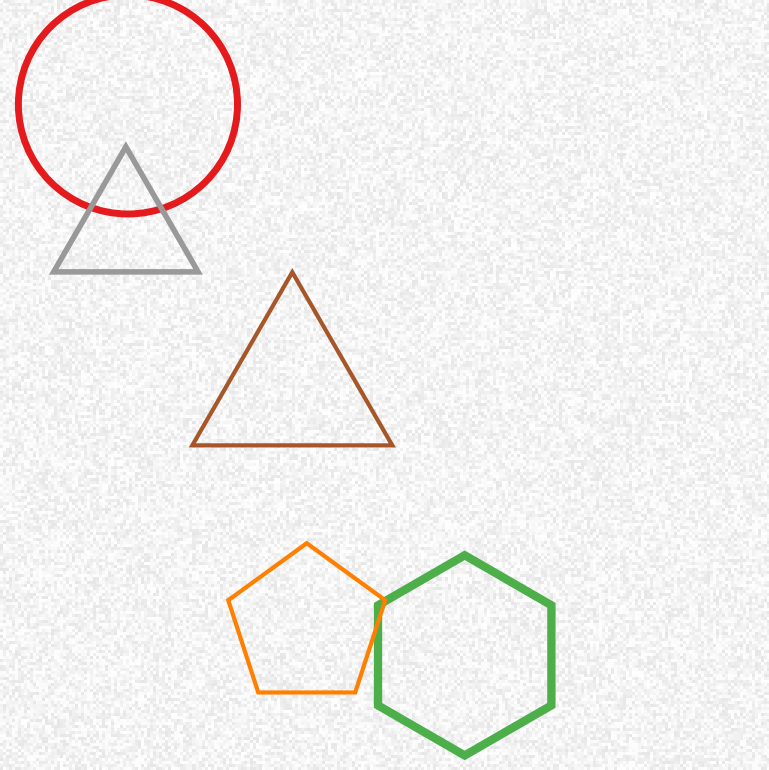[{"shape": "circle", "thickness": 2.5, "radius": 0.71, "center": [0.166, 0.864]}, {"shape": "hexagon", "thickness": 3, "radius": 0.65, "center": [0.604, 0.149]}, {"shape": "pentagon", "thickness": 1.5, "radius": 0.54, "center": [0.398, 0.187]}, {"shape": "triangle", "thickness": 1.5, "radius": 0.75, "center": [0.38, 0.497]}, {"shape": "triangle", "thickness": 2, "radius": 0.54, "center": [0.163, 0.701]}]